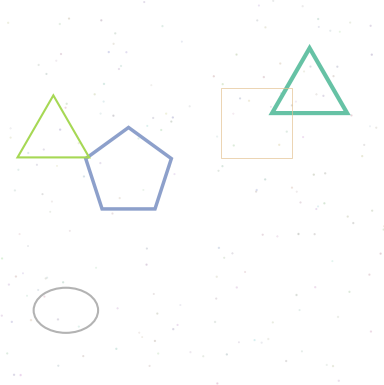[{"shape": "triangle", "thickness": 3, "radius": 0.56, "center": [0.804, 0.763]}, {"shape": "pentagon", "thickness": 2.5, "radius": 0.58, "center": [0.334, 0.552]}, {"shape": "triangle", "thickness": 1.5, "radius": 0.54, "center": [0.139, 0.645]}, {"shape": "square", "thickness": 0.5, "radius": 0.46, "center": [0.666, 0.68]}, {"shape": "oval", "thickness": 1.5, "radius": 0.42, "center": [0.171, 0.194]}]